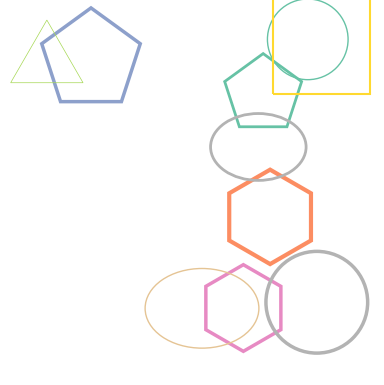[{"shape": "circle", "thickness": 1, "radius": 0.52, "center": [0.799, 0.898]}, {"shape": "pentagon", "thickness": 2, "radius": 0.53, "center": [0.684, 0.756]}, {"shape": "hexagon", "thickness": 3, "radius": 0.61, "center": [0.702, 0.437]}, {"shape": "pentagon", "thickness": 2.5, "radius": 0.67, "center": [0.236, 0.845]}, {"shape": "hexagon", "thickness": 2.5, "radius": 0.56, "center": [0.632, 0.2]}, {"shape": "triangle", "thickness": 0.5, "radius": 0.54, "center": [0.122, 0.839]}, {"shape": "square", "thickness": 1.5, "radius": 0.63, "center": [0.835, 0.883]}, {"shape": "oval", "thickness": 1, "radius": 0.74, "center": [0.525, 0.199]}, {"shape": "circle", "thickness": 2.5, "radius": 0.66, "center": [0.823, 0.215]}, {"shape": "oval", "thickness": 2, "radius": 0.62, "center": [0.671, 0.618]}]